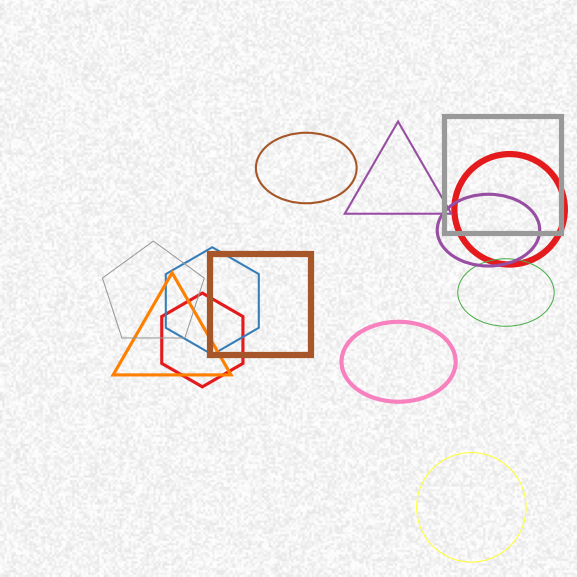[{"shape": "hexagon", "thickness": 1.5, "radius": 0.41, "center": [0.35, 0.41]}, {"shape": "circle", "thickness": 3, "radius": 0.48, "center": [0.882, 0.637]}, {"shape": "hexagon", "thickness": 1, "radius": 0.46, "center": [0.368, 0.478]}, {"shape": "oval", "thickness": 0.5, "radius": 0.42, "center": [0.876, 0.493]}, {"shape": "triangle", "thickness": 1, "radius": 0.53, "center": [0.689, 0.682]}, {"shape": "oval", "thickness": 1.5, "radius": 0.44, "center": [0.846, 0.601]}, {"shape": "triangle", "thickness": 1.5, "radius": 0.59, "center": [0.298, 0.409]}, {"shape": "circle", "thickness": 0.5, "radius": 0.47, "center": [0.816, 0.121]}, {"shape": "square", "thickness": 3, "radius": 0.44, "center": [0.451, 0.472]}, {"shape": "oval", "thickness": 1, "radius": 0.44, "center": [0.53, 0.708]}, {"shape": "oval", "thickness": 2, "radius": 0.49, "center": [0.69, 0.373]}, {"shape": "pentagon", "thickness": 0.5, "radius": 0.46, "center": [0.266, 0.489]}, {"shape": "square", "thickness": 2.5, "radius": 0.51, "center": [0.871, 0.696]}]